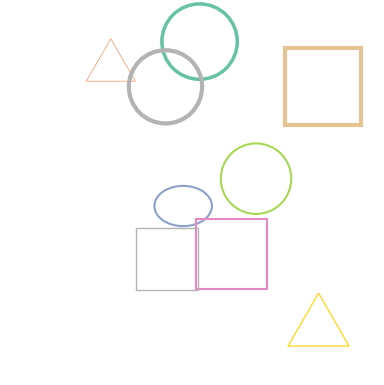[{"shape": "circle", "thickness": 2.5, "radius": 0.49, "center": [0.518, 0.892]}, {"shape": "triangle", "thickness": 0.5, "radius": 0.37, "center": [0.288, 0.826]}, {"shape": "oval", "thickness": 1.5, "radius": 0.37, "center": [0.476, 0.465]}, {"shape": "square", "thickness": 1.5, "radius": 0.46, "center": [0.601, 0.341]}, {"shape": "circle", "thickness": 1.5, "radius": 0.46, "center": [0.665, 0.536]}, {"shape": "triangle", "thickness": 1, "radius": 0.46, "center": [0.827, 0.147]}, {"shape": "square", "thickness": 3, "radius": 0.5, "center": [0.839, 0.776]}, {"shape": "square", "thickness": 1, "radius": 0.4, "center": [0.434, 0.328]}, {"shape": "circle", "thickness": 3, "radius": 0.48, "center": [0.43, 0.774]}]